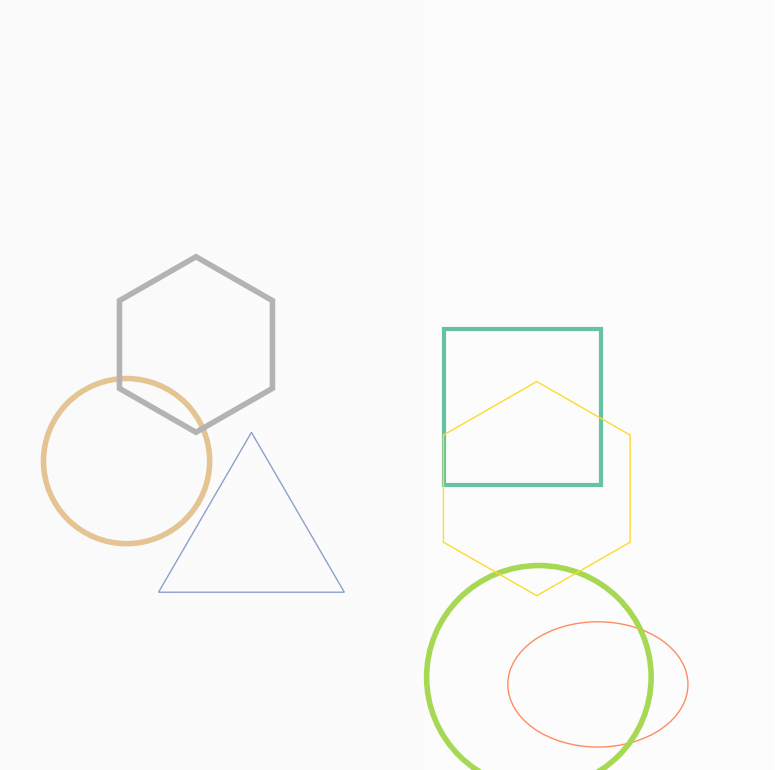[{"shape": "square", "thickness": 1.5, "radius": 0.51, "center": [0.674, 0.472]}, {"shape": "oval", "thickness": 0.5, "radius": 0.58, "center": [0.771, 0.111]}, {"shape": "triangle", "thickness": 0.5, "radius": 0.69, "center": [0.324, 0.3]}, {"shape": "circle", "thickness": 2, "radius": 0.72, "center": [0.695, 0.121]}, {"shape": "hexagon", "thickness": 0.5, "radius": 0.7, "center": [0.693, 0.365]}, {"shape": "circle", "thickness": 2, "radius": 0.54, "center": [0.163, 0.401]}, {"shape": "hexagon", "thickness": 2, "radius": 0.57, "center": [0.253, 0.553]}]